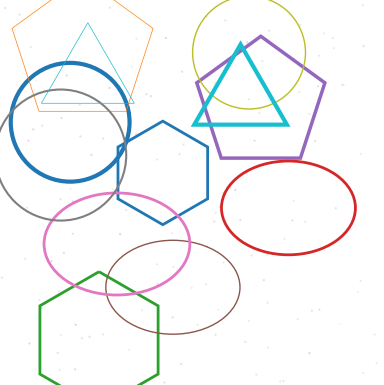[{"shape": "circle", "thickness": 3, "radius": 0.77, "center": [0.182, 0.682]}, {"shape": "hexagon", "thickness": 2, "radius": 0.67, "center": [0.423, 0.551]}, {"shape": "pentagon", "thickness": 0.5, "radius": 0.96, "center": [0.214, 0.867]}, {"shape": "hexagon", "thickness": 2, "radius": 0.89, "center": [0.257, 0.117]}, {"shape": "oval", "thickness": 2, "radius": 0.87, "center": [0.749, 0.46]}, {"shape": "pentagon", "thickness": 2.5, "radius": 0.87, "center": [0.677, 0.731]}, {"shape": "oval", "thickness": 1, "radius": 0.87, "center": [0.449, 0.254]}, {"shape": "oval", "thickness": 2, "radius": 0.95, "center": [0.304, 0.366]}, {"shape": "circle", "thickness": 1.5, "radius": 0.85, "center": [0.158, 0.597]}, {"shape": "circle", "thickness": 1, "radius": 0.73, "center": [0.647, 0.864]}, {"shape": "triangle", "thickness": 3, "radius": 0.69, "center": [0.625, 0.746]}, {"shape": "triangle", "thickness": 0.5, "radius": 0.7, "center": [0.228, 0.802]}]